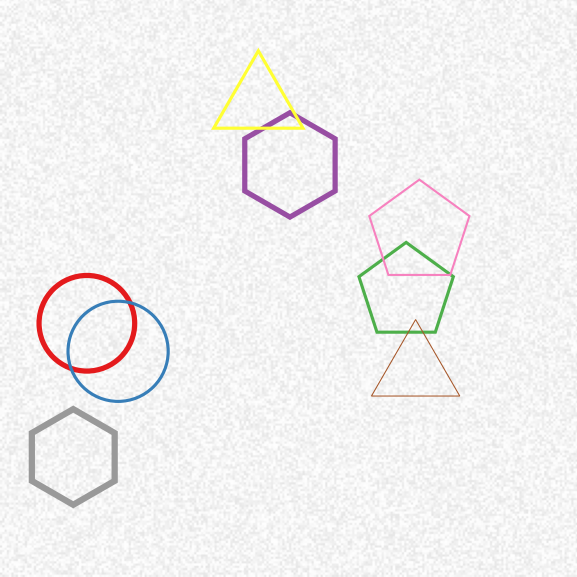[{"shape": "circle", "thickness": 2.5, "radius": 0.41, "center": [0.15, 0.439]}, {"shape": "circle", "thickness": 1.5, "radius": 0.43, "center": [0.205, 0.391]}, {"shape": "pentagon", "thickness": 1.5, "radius": 0.43, "center": [0.703, 0.493]}, {"shape": "hexagon", "thickness": 2.5, "radius": 0.45, "center": [0.502, 0.714]}, {"shape": "triangle", "thickness": 1.5, "radius": 0.45, "center": [0.447, 0.822]}, {"shape": "triangle", "thickness": 0.5, "radius": 0.44, "center": [0.72, 0.358]}, {"shape": "pentagon", "thickness": 1, "radius": 0.46, "center": [0.726, 0.597]}, {"shape": "hexagon", "thickness": 3, "radius": 0.41, "center": [0.127, 0.208]}]